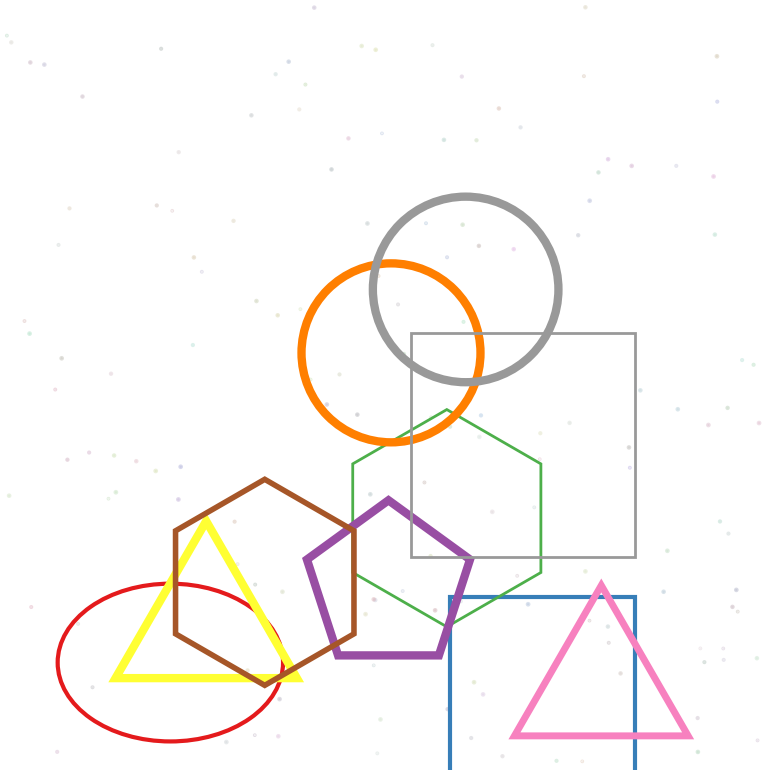[{"shape": "oval", "thickness": 1.5, "radius": 0.73, "center": [0.221, 0.14]}, {"shape": "square", "thickness": 1.5, "radius": 0.6, "center": [0.705, 0.104]}, {"shape": "hexagon", "thickness": 1, "radius": 0.71, "center": [0.58, 0.327]}, {"shape": "pentagon", "thickness": 3, "radius": 0.56, "center": [0.505, 0.239]}, {"shape": "circle", "thickness": 3, "radius": 0.58, "center": [0.508, 0.542]}, {"shape": "triangle", "thickness": 3, "radius": 0.68, "center": [0.268, 0.187]}, {"shape": "hexagon", "thickness": 2, "radius": 0.67, "center": [0.344, 0.244]}, {"shape": "triangle", "thickness": 2.5, "radius": 0.65, "center": [0.781, 0.109]}, {"shape": "square", "thickness": 1, "radius": 0.73, "center": [0.68, 0.423]}, {"shape": "circle", "thickness": 3, "radius": 0.6, "center": [0.605, 0.624]}]